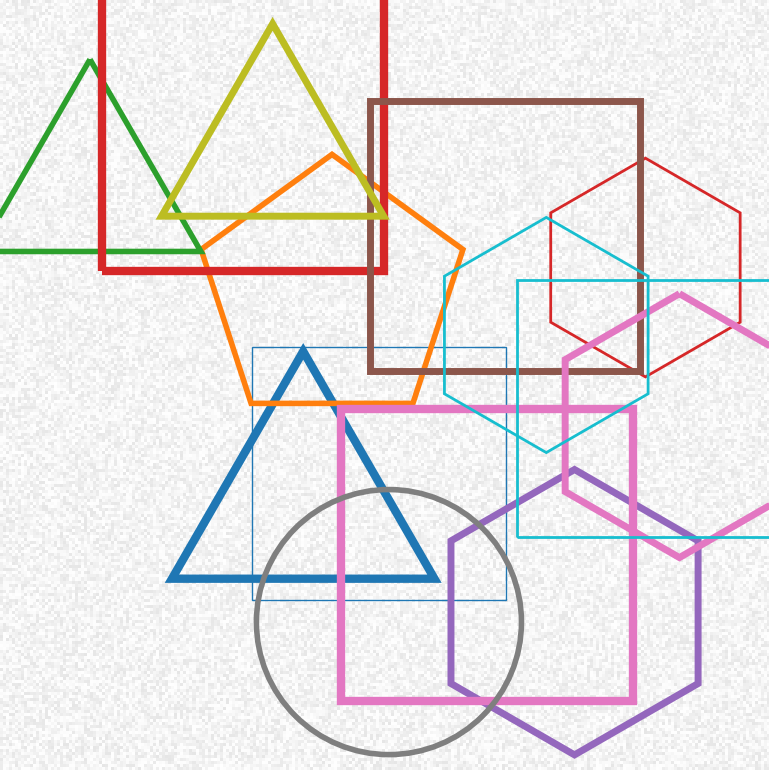[{"shape": "triangle", "thickness": 3, "radius": 0.98, "center": [0.394, 0.347]}, {"shape": "square", "thickness": 0.5, "radius": 0.82, "center": [0.492, 0.385]}, {"shape": "pentagon", "thickness": 2, "radius": 0.89, "center": [0.431, 0.621]}, {"shape": "triangle", "thickness": 2, "radius": 0.83, "center": [0.117, 0.757]}, {"shape": "hexagon", "thickness": 1, "radius": 0.71, "center": [0.838, 0.653]}, {"shape": "square", "thickness": 3, "radius": 0.92, "center": [0.316, 0.832]}, {"shape": "hexagon", "thickness": 2.5, "radius": 0.93, "center": [0.746, 0.205]}, {"shape": "square", "thickness": 2.5, "radius": 0.88, "center": [0.656, 0.693]}, {"shape": "hexagon", "thickness": 2.5, "radius": 0.86, "center": [0.882, 0.447]}, {"shape": "square", "thickness": 3, "radius": 0.95, "center": [0.633, 0.279]}, {"shape": "circle", "thickness": 2, "radius": 0.86, "center": [0.505, 0.192]}, {"shape": "triangle", "thickness": 2.5, "radius": 0.83, "center": [0.354, 0.803]}, {"shape": "square", "thickness": 1, "radius": 0.83, "center": [0.838, 0.47]}, {"shape": "hexagon", "thickness": 1, "radius": 0.76, "center": [0.709, 0.565]}]